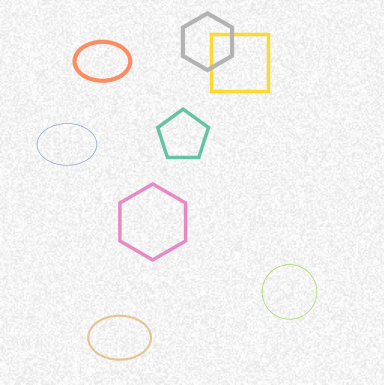[{"shape": "pentagon", "thickness": 2.5, "radius": 0.35, "center": [0.476, 0.647]}, {"shape": "oval", "thickness": 3, "radius": 0.36, "center": [0.266, 0.841]}, {"shape": "oval", "thickness": 0.5, "radius": 0.39, "center": [0.174, 0.625]}, {"shape": "hexagon", "thickness": 2.5, "radius": 0.49, "center": [0.397, 0.423]}, {"shape": "circle", "thickness": 0.5, "radius": 0.36, "center": [0.752, 0.242]}, {"shape": "square", "thickness": 2.5, "radius": 0.37, "center": [0.622, 0.838]}, {"shape": "oval", "thickness": 1.5, "radius": 0.41, "center": [0.311, 0.123]}, {"shape": "hexagon", "thickness": 3, "radius": 0.37, "center": [0.539, 0.892]}]